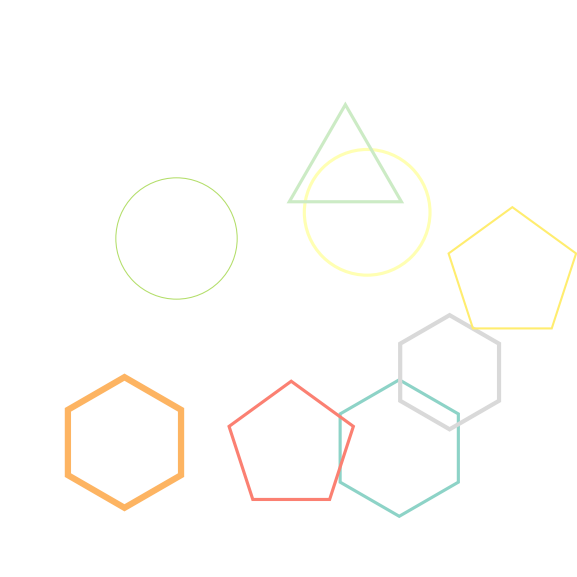[{"shape": "hexagon", "thickness": 1.5, "radius": 0.59, "center": [0.691, 0.223]}, {"shape": "circle", "thickness": 1.5, "radius": 0.54, "center": [0.636, 0.631]}, {"shape": "pentagon", "thickness": 1.5, "radius": 0.57, "center": [0.504, 0.226]}, {"shape": "hexagon", "thickness": 3, "radius": 0.57, "center": [0.216, 0.233]}, {"shape": "circle", "thickness": 0.5, "radius": 0.53, "center": [0.306, 0.586]}, {"shape": "hexagon", "thickness": 2, "radius": 0.49, "center": [0.779, 0.355]}, {"shape": "triangle", "thickness": 1.5, "radius": 0.56, "center": [0.598, 0.706]}, {"shape": "pentagon", "thickness": 1, "radius": 0.58, "center": [0.887, 0.524]}]